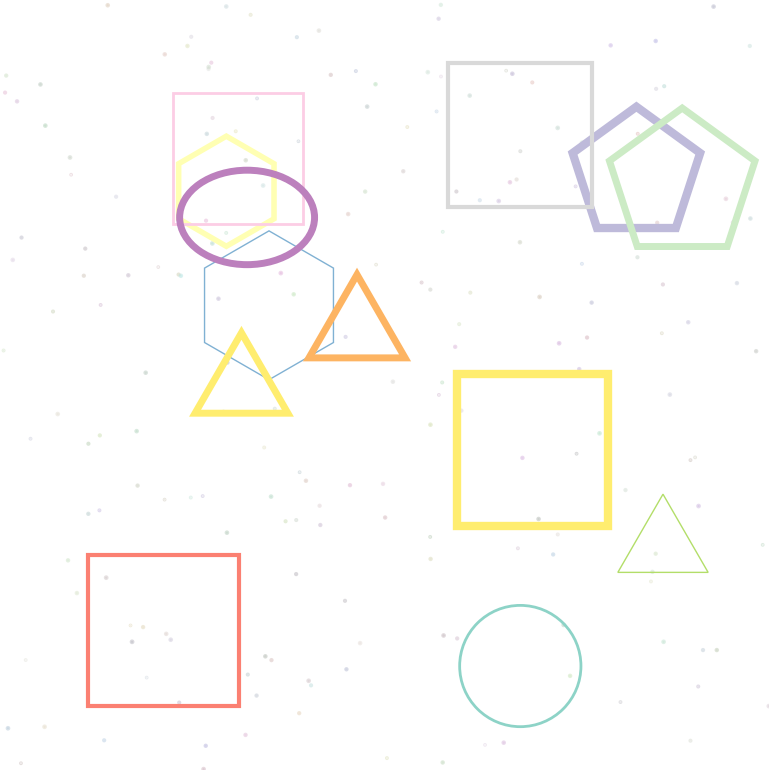[{"shape": "circle", "thickness": 1, "radius": 0.39, "center": [0.676, 0.135]}, {"shape": "hexagon", "thickness": 2, "radius": 0.36, "center": [0.294, 0.752]}, {"shape": "pentagon", "thickness": 3, "radius": 0.44, "center": [0.826, 0.774]}, {"shape": "square", "thickness": 1.5, "radius": 0.49, "center": [0.213, 0.182]}, {"shape": "hexagon", "thickness": 0.5, "radius": 0.48, "center": [0.349, 0.604]}, {"shape": "triangle", "thickness": 2.5, "radius": 0.36, "center": [0.464, 0.571]}, {"shape": "triangle", "thickness": 0.5, "radius": 0.34, "center": [0.861, 0.291]}, {"shape": "square", "thickness": 1, "radius": 0.42, "center": [0.309, 0.794]}, {"shape": "square", "thickness": 1.5, "radius": 0.47, "center": [0.676, 0.825]}, {"shape": "oval", "thickness": 2.5, "radius": 0.44, "center": [0.321, 0.718]}, {"shape": "pentagon", "thickness": 2.5, "radius": 0.5, "center": [0.886, 0.76]}, {"shape": "triangle", "thickness": 2.5, "radius": 0.35, "center": [0.314, 0.498]}, {"shape": "square", "thickness": 3, "radius": 0.49, "center": [0.692, 0.415]}]